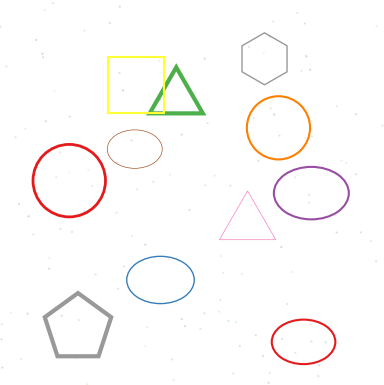[{"shape": "oval", "thickness": 1.5, "radius": 0.41, "center": [0.788, 0.112]}, {"shape": "circle", "thickness": 2, "radius": 0.47, "center": [0.18, 0.531]}, {"shape": "oval", "thickness": 1, "radius": 0.44, "center": [0.417, 0.273]}, {"shape": "triangle", "thickness": 3, "radius": 0.4, "center": [0.458, 0.745]}, {"shape": "oval", "thickness": 1.5, "radius": 0.49, "center": [0.809, 0.498]}, {"shape": "circle", "thickness": 1.5, "radius": 0.41, "center": [0.723, 0.668]}, {"shape": "square", "thickness": 1.5, "radius": 0.36, "center": [0.353, 0.78]}, {"shape": "oval", "thickness": 0.5, "radius": 0.36, "center": [0.35, 0.613]}, {"shape": "triangle", "thickness": 0.5, "radius": 0.42, "center": [0.643, 0.42]}, {"shape": "pentagon", "thickness": 3, "radius": 0.45, "center": [0.203, 0.148]}, {"shape": "hexagon", "thickness": 1, "radius": 0.34, "center": [0.687, 0.847]}]